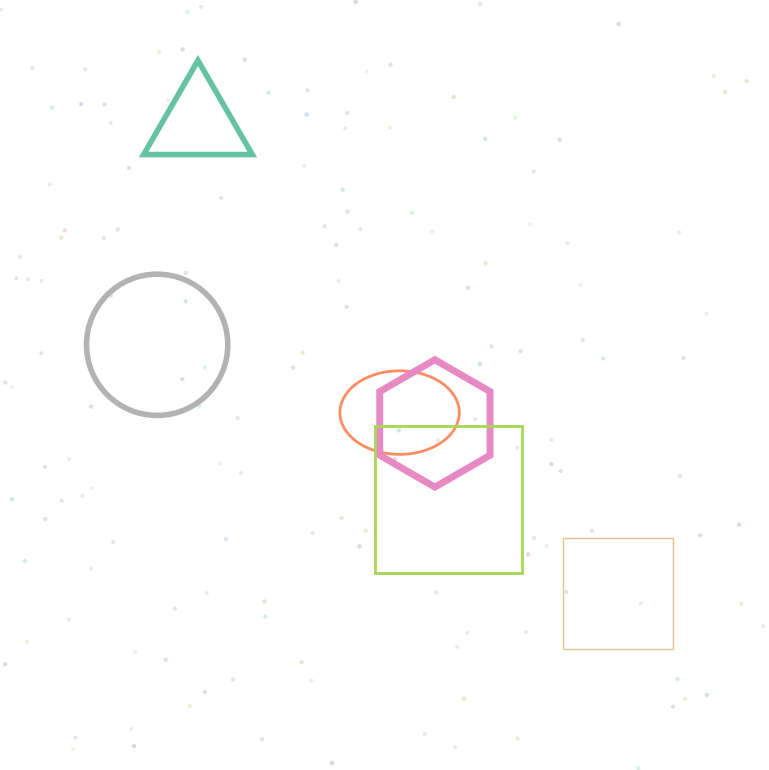[{"shape": "triangle", "thickness": 2, "radius": 0.41, "center": [0.257, 0.84]}, {"shape": "oval", "thickness": 1, "radius": 0.39, "center": [0.519, 0.464]}, {"shape": "hexagon", "thickness": 2.5, "radius": 0.41, "center": [0.565, 0.45]}, {"shape": "square", "thickness": 1, "radius": 0.48, "center": [0.582, 0.351]}, {"shape": "square", "thickness": 0.5, "radius": 0.36, "center": [0.802, 0.229]}, {"shape": "circle", "thickness": 2, "radius": 0.46, "center": [0.204, 0.552]}]